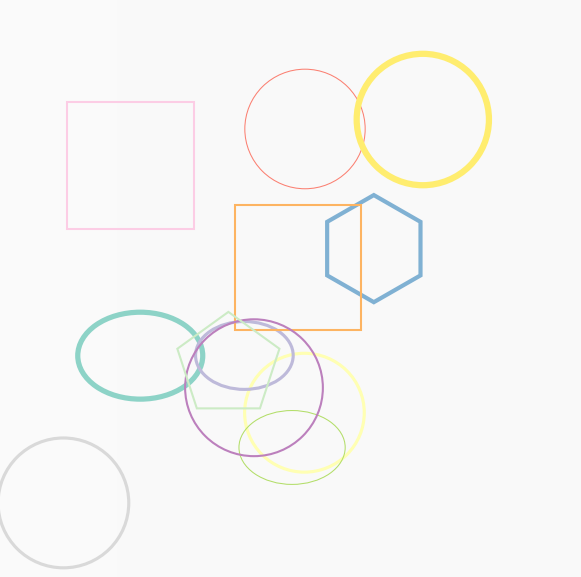[{"shape": "oval", "thickness": 2.5, "radius": 0.54, "center": [0.241, 0.383]}, {"shape": "circle", "thickness": 1.5, "radius": 0.51, "center": [0.524, 0.284]}, {"shape": "oval", "thickness": 1.5, "radius": 0.42, "center": [0.42, 0.384]}, {"shape": "circle", "thickness": 0.5, "radius": 0.52, "center": [0.525, 0.776]}, {"shape": "hexagon", "thickness": 2, "radius": 0.46, "center": [0.643, 0.569]}, {"shape": "square", "thickness": 1, "radius": 0.54, "center": [0.513, 0.536]}, {"shape": "oval", "thickness": 0.5, "radius": 0.46, "center": [0.502, 0.224]}, {"shape": "square", "thickness": 1, "radius": 0.55, "center": [0.225, 0.713]}, {"shape": "circle", "thickness": 1.5, "radius": 0.56, "center": [0.109, 0.128]}, {"shape": "circle", "thickness": 1, "radius": 0.59, "center": [0.437, 0.328]}, {"shape": "pentagon", "thickness": 1, "radius": 0.46, "center": [0.393, 0.367]}, {"shape": "circle", "thickness": 3, "radius": 0.57, "center": [0.727, 0.792]}]